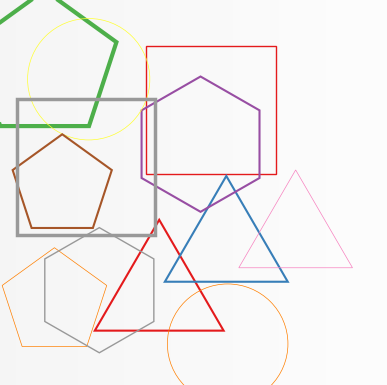[{"shape": "square", "thickness": 1, "radius": 0.84, "center": [0.545, 0.714]}, {"shape": "triangle", "thickness": 1.5, "radius": 0.96, "center": [0.411, 0.237]}, {"shape": "triangle", "thickness": 1.5, "radius": 0.92, "center": [0.584, 0.36]}, {"shape": "pentagon", "thickness": 3, "radius": 0.98, "center": [0.115, 0.83]}, {"shape": "hexagon", "thickness": 1.5, "radius": 0.88, "center": [0.518, 0.626]}, {"shape": "pentagon", "thickness": 0.5, "radius": 0.71, "center": [0.141, 0.215]}, {"shape": "circle", "thickness": 0.5, "radius": 0.78, "center": [0.587, 0.107]}, {"shape": "circle", "thickness": 0.5, "radius": 0.79, "center": [0.229, 0.794]}, {"shape": "pentagon", "thickness": 1.5, "radius": 0.67, "center": [0.161, 0.517]}, {"shape": "triangle", "thickness": 0.5, "radius": 0.85, "center": [0.763, 0.389]}, {"shape": "square", "thickness": 2.5, "radius": 0.89, "center": [0.221, 0.566]}, {"shape": "hexagon", "thickness": 1, "radius": 0.81, "center": [0.256, 0.246]}]